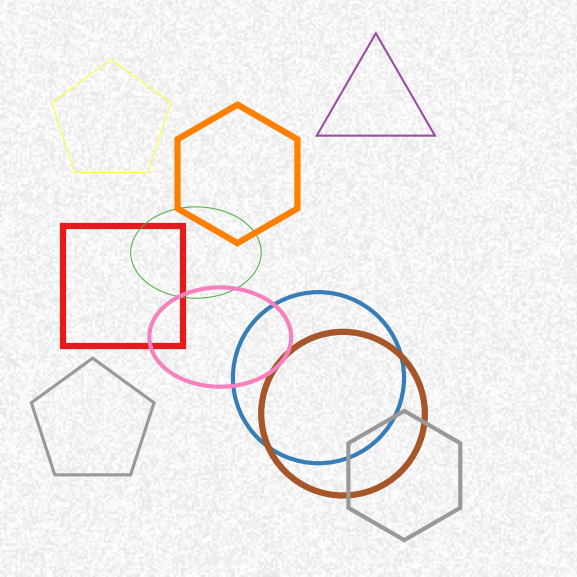[{"shape": "square", "thickness": 3, "radius": 0.52, "center": [0.212, 0.503]}, {"shape": "circle", "thickness": 2, "radius": 0.74, "center": [0.551, 0.345]}, {"shape": "oval", "thickness": 0.5, "radius": 0.56, "center": [0.339, 0.562]}, {"shape": "triangle", "thickness": 1, "radius": 0.59, "center": [0.651, 0.823]}, {"shape": "hexagon", "thickness": 3, "radius": 0.6, "center": [0.411, 0.698]}, {"shape": "pentagon", "thickness": 0.5, "radius": 0.54, "center": [0.193, 0.788]}, {"shape": "circle", "thickness": 3, "radius": 0.71, "center": [0.594, 0.283]}, {"shape": "oval", "thickness": 2, "radius": 0.61, "center": [0.381, 0.415]}, {"shape": "pentagon", "thickness": 1.5, "radius": 0.56, "center": [0.16, 0.267]}, {"shape": "hexagon", "thickness": 2, "radius": 0.56, "center": [0.7, 0.176]}]